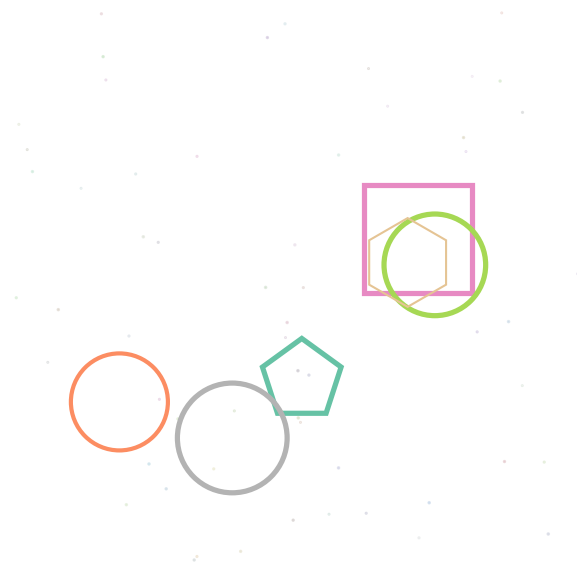[{"shape": "pentagon", "thickness": 2.5, "radius": 0.36, "center": [0.523, 0.341]}, {"shape": "circle", "thickness": 2, "radius": 0.42, "center": [0.207, 0.303]}, {"shape": "square", "thickness": 2.5, "radius": 0.47, "center": [0.724, 0.585]}, {"shape": "circle", "thickness": 2.5, "radius": 0.44, "center": [0.753, 0.541]}, {"shape": "hexagon", "thickness": 1, "radius": 0.38, "center": [0.706, 0.545]}, {"shape": "circle", "thickness": 2.5, "radius": 0.48, "center": [0.402, 0.241]}]